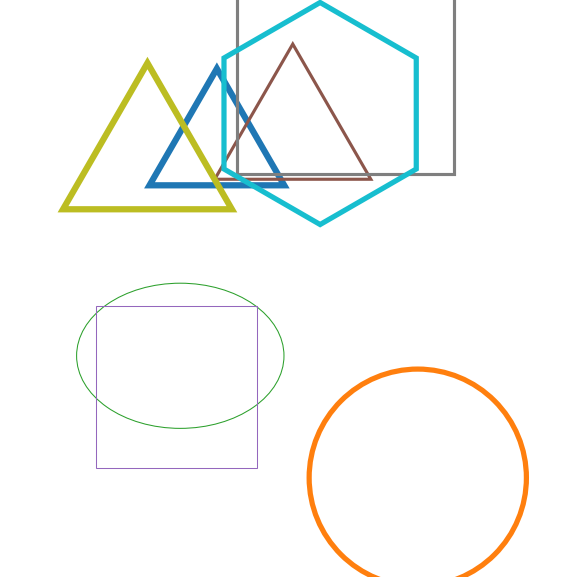[{"shape": "triangle", "thickness": 3, "radius": 0.67, "center": [0.376, 0.746]}, {"shape": "circle", "thickness": 2.5, "radius": 0.94, "center": [0.723, 0.172]}, {"shape": "oval", "thickness": 0.5, "radius": 0.9, "center": [0.312, 0.383]}, {"shape": "square", "thickness": 0.5, "radius": 0.7, "center": [0.306, 0.329]}, {"shape": "triangle", "thickness": 1.5, "radius": 0.78, "center": [0.507, 0.767]}, {"shape": "square", "thickness": 1.5, "radius": 0.94, "center": [0.599, 0.886]}, {"shape": "triangle", "thickness": 3, "radius": 0.84, "center": [0.255, 0.721]}, {"shape": "hexagon", "thickness": 2.5, "radius": 0.96, "center": [0.554, 0.803]}]